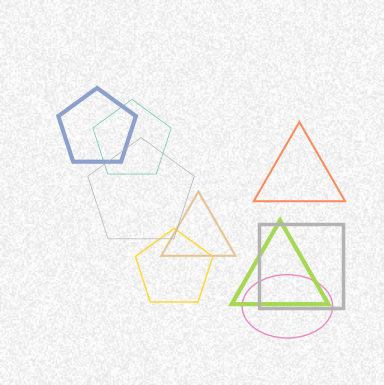[{"shape": "pentagon", "thickness": 0.5, "radius": 0.54, "center": [0.343, 0.635]}, {"shape": "triangle", "thickness": 1.5, "radius": 0.69, "center": [0.778, 0.546]}, {"shape": "pentagon", "thickness": 3, "radius": 0.53, "center": [0.252, 0.666]}, {"shape": "oval", "thickness": 1, "radius": 0.59, "center": [0.746, 0.204]}, {"shape": "triangle", "thickness": 3, "radius": 0.73, "center": [0.727, 0.283]}, {"shape": "pentagon", "thickness": 1, "radius": 0.53, "center": [0.452, 0.301]}, {"shape": "triangle", "thickness": 1.5, "radius": 0.56, "center": [0.515, 0.391]}, {"shape": "pentagon", "thickness": 0.5, "radius": 0.73, "center": [0.366, 0.497]}, {"shape": "square", "thickness": 2.5, "radius": 0.54, "center": [0.782, 0.31]}]